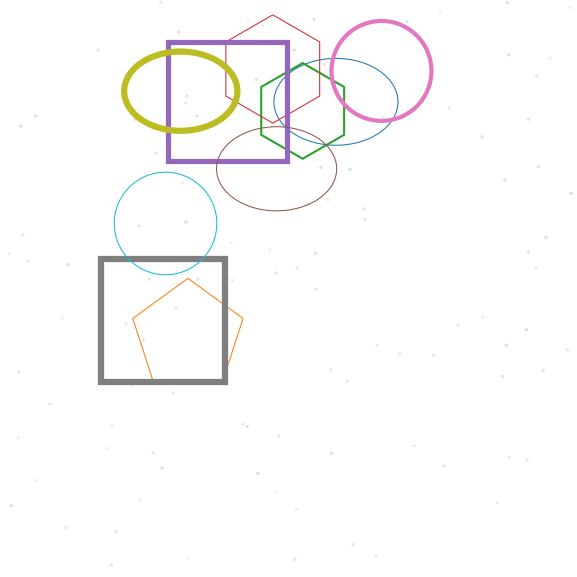[{"shape": "oval", "thickness": 0.5, "radius": 0.54, "center": [0.582, 0.823]}, {"shape": "pentagon", "thickness": 0.5, "radius": 0.5, "center": [0.325, 0.417]}, {"shape": "hexagon", "thickness": 1, "radius": 0.41, "center": [0.524, 0.807]}, {"shape": "hexagon", "thickness": 0.5, "radius": 0.47, "center": [0.472, 0.88]}, {"shape": "square", "thickness": 2.5, "radius": 0.52, "center": [0.394, 0.824]}, {"shape": "oval", "thickness": 0.5, "radius": 0.52, "center": [0.479, 0.707]}, {"shape": "circle", "thickness": 2, "radius": 0.43, "center": [0.661, 0.876]}, {"shape": "square", "thickness": 3, "radius": 0.53, "center": [0.282, 0.444]}, {"shape": "oval", "thickness": 3, "radius": 0.49, "center": [0.313, 0.841]}, {"shape": "circle", "thickness": 0.5, "radius": 0.44, "center": [0.287, 0.612]}]